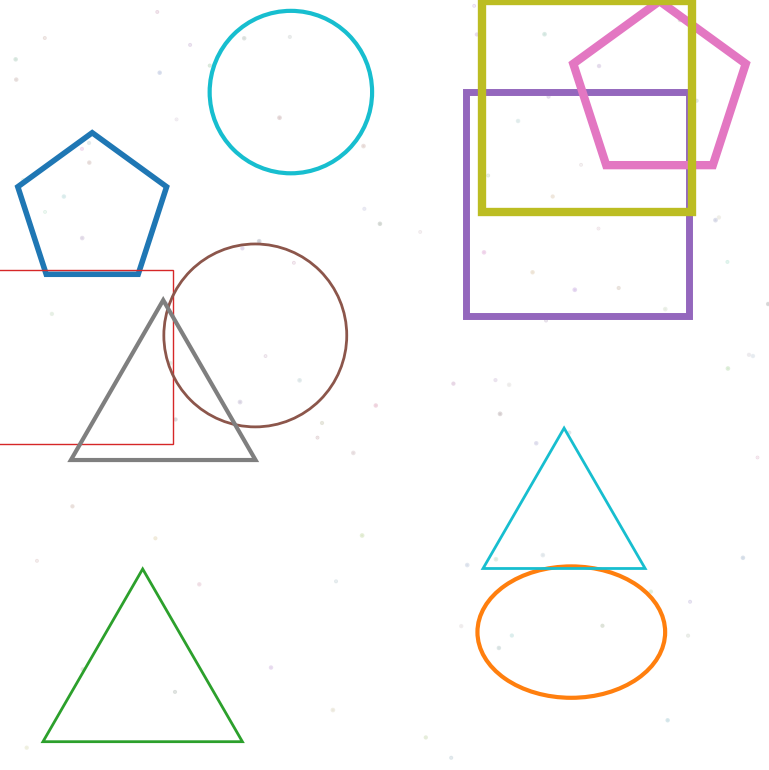[{"shape": "pentagon", "thickness": 2, "radius": 0.51, "center": [0.12, 0.726]}, {"shape": "oval", "thickness": 1.5, "radius": 0.61, "center": [0.742, 0.179]}, {"shape": "triangle", "thickness": 1, "radius": 0.75, "center": [0.185, 0.112]}, {"shape": "square", "thickness": 0.5, "radius": 0.56, "center": [0.111, 0.536]}, {"shape": "square", "thickness": 2.5, "radius": 0.72, "center": [0.75, 0.735]}, {"shape": "circle", "thickness": 1, "radius": 0.59, "center": [0.332, 0.564]}, {"shape": "pentagon", "thickness": 3, "radius": 0.59, "center": [0.857, 0.881]}, {"shape": "triangle", "thickness": 1.5, "radius": 0.69, "center": [0.212, 0.472]}, {"shape": "square", "thickness": 3, "radius": 0.68, "center": [0.762, 0.862]}, {"shape": "triangle", "thickness": 1, "radius": 0.61, "center": [0.733, 0.322]}, {"shape": "circle", "thickness": 1.5, "radius": 0.53, "center": [0.378, 0.88]}]